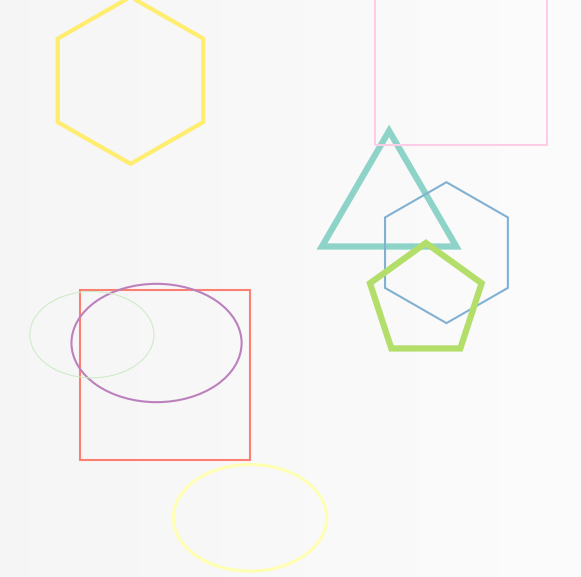[{"shape": "triangle", "thickness": 3, "radius": 0.67, "center": [0.669, 0.639]}, {"shape": "oval", "thickness": 1.5, "radius": 0.66, "center": [0.43, 0.102]}, {"shape": "square", "thickness": 1, "radius": 0.73, "center": [0.284, 0.349]}, {"shape": "hexagon", "thickness": 1, "radius": 0.61, "center": [0.768, 0.562]}, {"shape": "pentagon", "thickness": 3, "radius": 0.5, "center": [0.733, 0.477]}, {"shape": "square", "thickness": 1, "radius": 0.74, "center": [0.793, 0.896]}, {"shape": "oval", "thickness": 1, "radius": 0.73, "center": [0.269, 0.405]}, {"shape": "oval", "thickness": 0.5, "radius": 0.53, "center": [0.158, 0.42]}, {"shape": "hexagon", "thickness": 2, "radius": 0.72, "center": [0.225, 0.86]}]